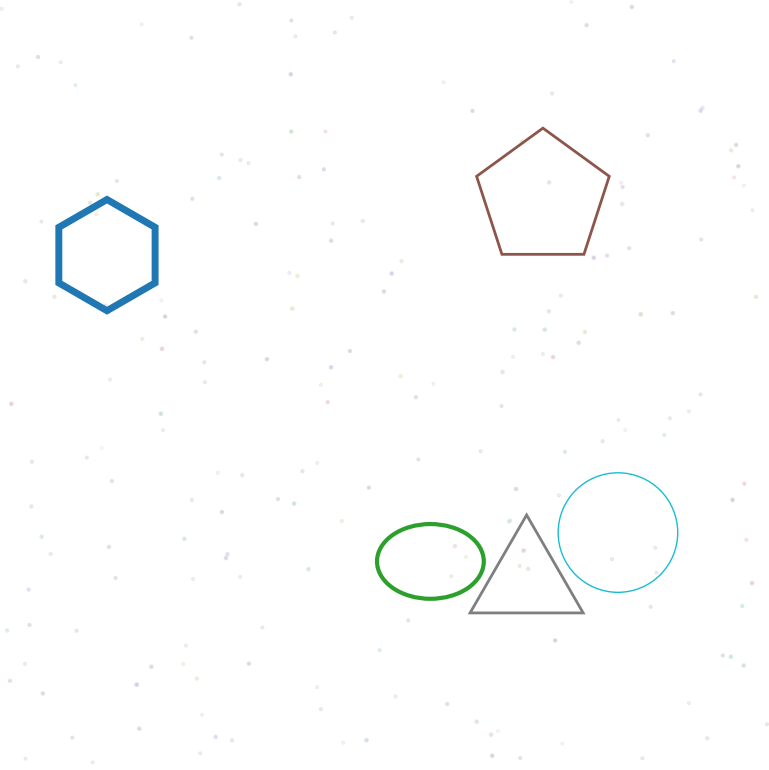[{"shape": "hexagon", "thickness": 2.5, "radius": 0.36, "center": [0.139, 0.669]}, {"shape": "oval", "thickness": 1.5, "radius": 0.35, "center": [0.559, 0.271]}, {"shape": "pentagon", "thickness": 1, "radius": 0.45, "center": [0.705, 0.743]}, {"shape": "triangle", "thickness": 1, "radius": 0.42, "center": [0.684, 0.246]}, {"shape": "circle", "thickness": 0.5, "radius": 0.39, "center": [0.803, 0.308]}]